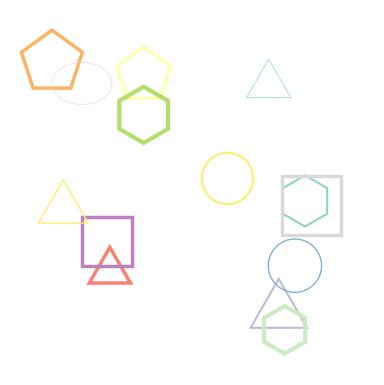[{"shape": "hexagon", "thickness": 1.5, "radius": 0.33, "center": [0.792, 0.478]}, {"shape": "triangle", "thickness": 0.5, "radius": 0.33, "center": [0.698, 0.78]}, {"shape": "pentagon", "thickness": 2.5, "radius": 0.37, "center": [0.373, 0.804]}, {"shape": "triangle", "thickness": 1.5, "radius": 0.42, "center": [0.724, 0.191]}, {"shape": "triangle", "thickness": 2.5, "radius": 0.31, "center": [0.285, 0.296]}, {"shape": "circle", "thickness": 1, "radius": 0.35, "center": [0.766, 0.31]}, {"shape": "pentagon", "thickness": 2.5, "radius": 0.42, "center": [0.135, 0.838]}, {"shape": "hexagon", "thickness": 3, "radius": 0.37, "center": [0.373, 0.702]}, {"shape": "oval", "thickness": 0.5, "radius": 0.39, "center": [0.213, 0.783]}, {"shape": "square", "thickness": 2.5, "radius": 0.39, "center": [0.808, 0.467]}, {"shape": "square", "thickness": 2.5, "radius": 0.32, "center": [0.278, 0.373]}, {"shape": "hexagon", "thickness": 3, "radius": 0.31, "center": [0.739, 0.143]}, {"shape": "circle", "thickness": 1.5, "radius": 0.33, "center": [0.591, 0.536]}, {"shape": "triangle", "thickness": 1, "radius": 0.37, "center": [0.164, 0.458]}]